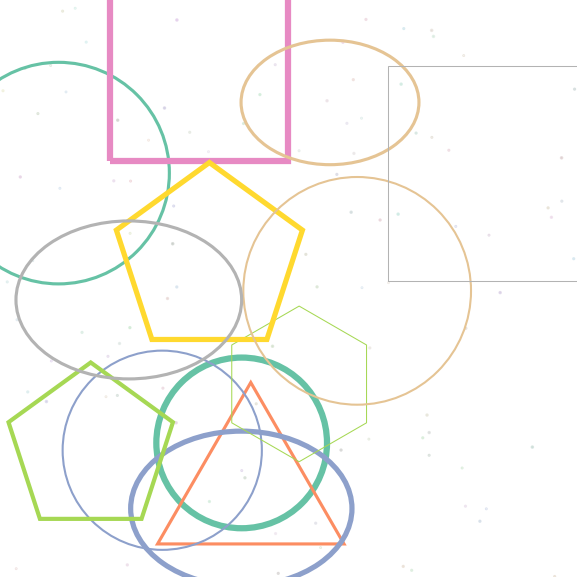[{"shape": "circle", "thickness": 1.5, "radius": 0.96, "center": [0.101, 0.699]}, {"shape": "circle", "thickness": 3, "radius": 0.74, "center": [0.418, 0.232]}, {"shape": "triangle", "thickness": 1.5, "radius": 0.93, "center": [0.434, 0.15]}, {"shape": "oval", "thickness": 2.5, "radius": 0.96, "center": [0.418, 0.118]}, {"shape": "circle", "thickness": 1, "radius": 0.86, "center": [0.281, 0.219]}, {"shape": "square", "thickness": 3, "radius": 0.77, "center": [0.345, 0.875]}, {"shape": "hexagon", "thickness": 0.5, "radius": 0.67, "center": [0.518, 0.334]}, {"shape": "pentagon", "thickness": 2, "radius": 0.75, "center": [0.157, 0.222]}, {"shape": "pentagon", "thickness": 2.5, "radius": 0.85, "center": [0.363, 0.548]}, {"shape": "oval", "thickness": 1.5, "radius": 0.77, "center": [0.571, 0.822]}, {"shape": "circle", "thickness": 1, "radius": 0.99, "center": [0.618, 0.495]}, {"shape": "oval", "thickness": 1.5, "radius": 0.98, "center": [0.223, 0.48]}, {"shape": "square", "thickness": 0.5, "radius": 0.93, "center": [0.857, 0.698]}]